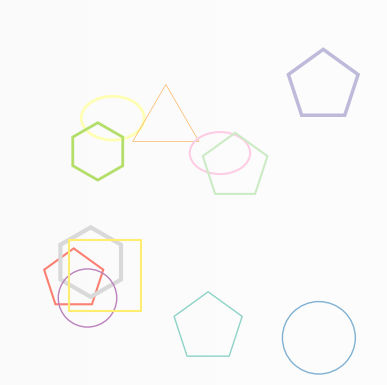[{"shape": "pentagon", "thickness": 1, "radius": 0.46, "center": [0.537, 0.15]}, {"shape": "oval", "thickness": 2, "radius": 0.41, "center": [0.291, 0.693]}, {"shape": "pentagon", "thickness": 2.5, "radius": 0.47, "center": [0.834, 0.777]}, {"shape": "pentagon", "thickness": 1.5, "radius": 0.4, "center": [0.19, 0.275]}, {"shape": "circle", "thickness": 1, "radius": 0.47, "center": [0.823, 0.123]}, {"shape": "triangle", "thickness": 0.5, "radius": 0.49, "center": [0.428, 0.682]}, {"shape": "hexagon", "thickness": 2, "radius": 0.37, "center": [0.252, 0.607]}, {"shape": "oval", "thickness": 1.5, "radius": 0.39, "center": [0.568, 0.602]}, {"shape": "hexagon", "thickness": 3, "radius": 0.45, "center": [0.234, 0.319]}, {"shape": "circle", "thickness": 1, "radius": 0.38, "center": [0.226, 0.226]}, {"shape": "pentagon", "thickness": 1.5, "radius": 0.44, "center": [0.607, 0.567]}, {"shape": "square", "thickness": 1.5, "radius": 0.46, "center": [0.271, 0.285]}]